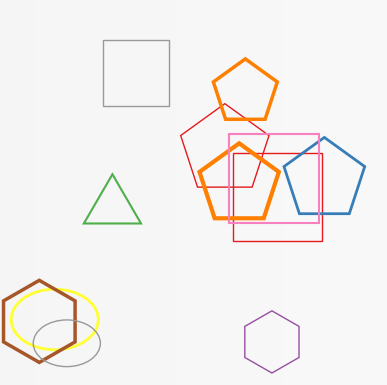[{"shape": "pentagon", "thickness": 1, "radius": 0.6, "center": [0.58, 0.611]}, {"shape": "square", "thickness": 1, "radius": 0.57, "center": [0.716, 0.487]}, {"shape": "pentagon", "thickness": 2, "radius": 0.55, "center": [0.837, 0.534]}, {"shape": "triangle", "thickness": 1.5, "radius": 0.43, "center": [0.29, 0.462]}, {"shape": "hexagon", "thickness": 1, "radius": 0.4, "center": [0.702, 0.112]}, {"shape": "pentagon", "thickness": 3, "radius": 0.54, "center": [0.617, 0.52]}, {"shape": "pentagon", "thickness": 2.5, "radius": 0.43, "center": [0.633, 0.76]}, {"shape": "oval", "thickness": 2, "radius": 0.56, "center": [0.141, 0.17]}, {"shape": "hexagon", "thickness": 2.5, "radius": 0.53, "center": [0.101, 0.165]}, {"shape": "square", "thickness": 1.5, "radius": 0.58, "center": [0.707, 0.535]}, {"shape": "oval", "thickness": 1, "radius": 0.43, "center": [0.172, 0.108]}, {"shape": "square", "thickness": 1, "radius": 0.43, "center": [0.35, 0.811]}]